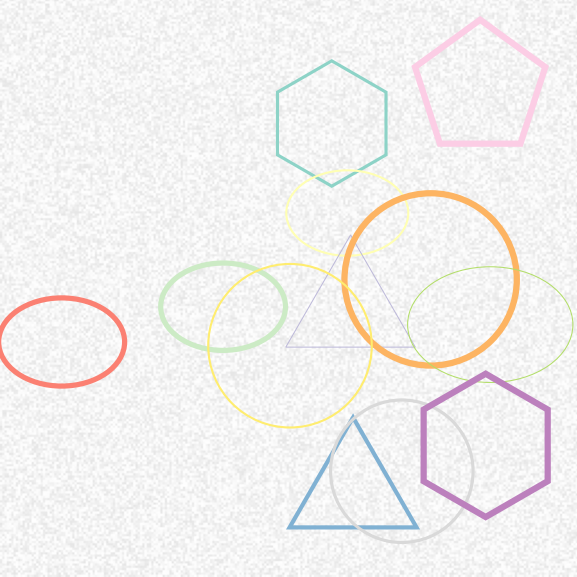[{"shape": "hexagon", "thickness": 1.5, "radius": 0.54, "center": [0.574, 0.785]}, {"shape": "oval", "thickness": 1, "radius": 0.53, "center": [0.601, 0.63]}, {"shape": "triangle", "thickness": 0.5, "radius": 0.65, "center": [0.607, 0.463]}, {"shape": "oval", "thickness": 2.5, "radius": 0.55, "center": [0.107, 0.407]}, {"shape": "triangle", "thickness": 2, "radius": 0.63, "center": [0.611, 0.149]}, {"shape": "circle", "thickness": 3, "radius": 0.75, "center": [0.746, 0.515]}, {"shape": "oval", "thickness": 0.5, "radius": 0.72, "center": [0.849, 0.437]}, {"shape": "pentagon", "thickness": 3, "radius": 0.59, "center": [0.831, 0.846]}, {"shape": "circle", "thickness": 1.5, "radius": 0.62, "center": [0.696, 0.183]}, {"shape": "hexagon", "thickness": 3, "radius": 0.62, "center": [0.841, 0.228]}, {"shape": "oval", "thickness": 2.5, "radius": 0.54, "center": [0.386, 0.468]}, {"shape": "circle", "thickness": 1, "radius": 0.71, "center": [0.502, 0.4]}]